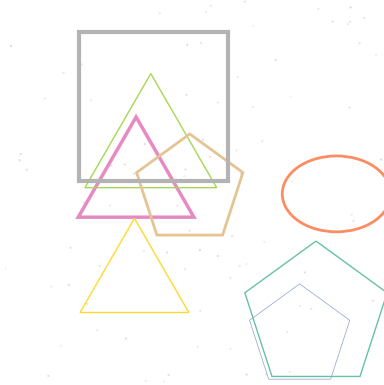[{"shape": "pentagon", "thickness": 1, "radius": 0.97, "center": [0.821, 0.179]}, {"shape": "oval", "thickness": 2, "radius": 0.7, "center": [0.874, 0.496]}, {"shape": "pentagon", "thickness": 0.5, "radius": 0.68, "center": [0.778, 0.126]}, {"shape": "triangle", "thickness": 2.5, "radius": 0.87, "center": [0.353, 0.523]}, {"shape": "triangle", "thickness": 1, "radius": 0.99, "center": [0.392, 0.611]}, {"shape": "triangle", "thickness": 1, "radius": 0.82, "center": [0.349, 0.27]}, {"shape": "pentagon", "thickness": 2, "radius": 0.73, "center": [0.493, 0.507]}, {"shape": "square", "thickness": 3, "radius": 0.97, "center": [0.398, 0.723]}]